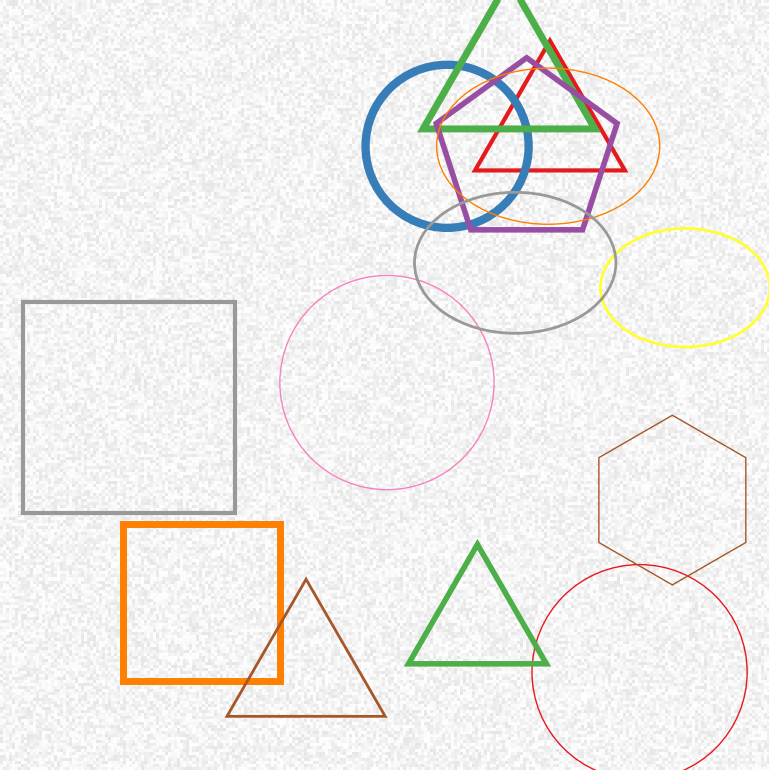[{"shape": "circle", "thickness": 0.5, "radius": 0.7, "center": [0.831, 0.127]}, {"shape": "triangle", "thickness": 1.5, "radius": 0.56, "center": [0.714, 0.835]}, {"shape": "circle", "thickness": 3, "radius": 0.53, "center": [0.581, 0.81]}, {"shape": "triangle", "thickness": 2, "radius": 0.52, "center": [0.62, 0.19]}, {"shape": "triangle", "thickness": 2.5, "radius": 0.64, "center": [0.661, 0.897]}, {"shape": "pentagon", "thickness": 2, "radius": 0.62, "center": [0.684, 0.801]}, {"shape": "oval", "thickness": 0.5, "radius": 0.72, "center": [0.712, 0.81]}, {"shape": "square", "thickness": 2.5, "radius": 0.51, "center": [0.262, 0.218]}, {"shape": "oval", "thickness": 1, "radius": 0.55, "center": [0.89, 0.626]}, {"shape": "hexagon", "thickness": 0.5, "radius": 0.55, "center": [0.873, 0.351]}, {"shape": "triangle", "thickness": 1, "radius": 0.59, "center": [0.398, 0.129]}, {"shape": "circle", "thickness": 0.5, "radius": 0.7, "center": [0.503, 0.503]}, {"shape": "square", "thickness": 1.5, "radius": 0.69, "center": [0.168, 0.471]}, {"shape": "oval", "thickness": 1, "radius": 0.65, "center": [0.669, 0.659]}]